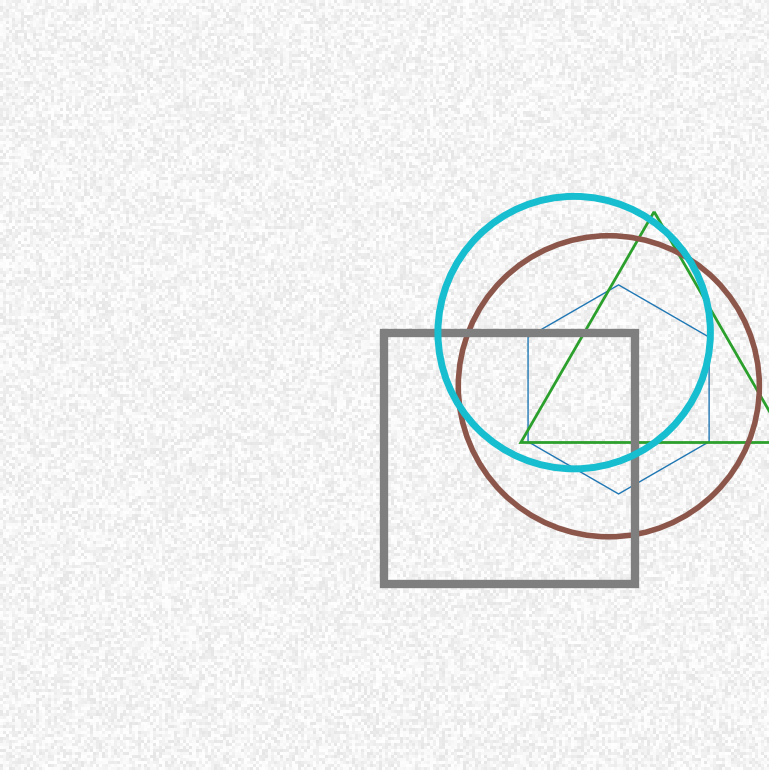[{"shape": "hexagon", "thickness": 0.5, "radius": 0.68, "center": [0.803, 0.494]}, {"shape": "triangle", "thickness": 1, "radius": 1.0, "center": [0.85, 0.525]}, {"shape": "circle", "thickness": 2, "radius": 0.98, "center": [0.791, 0.498]}, {"shape": "square", "thickness": 3, "radius": 0.81, "center": [0.661, 0.404]}, {"shape": "circle", "thickness": 2.5, "radius": 0.88, "center": [0.746, 0.568]}]